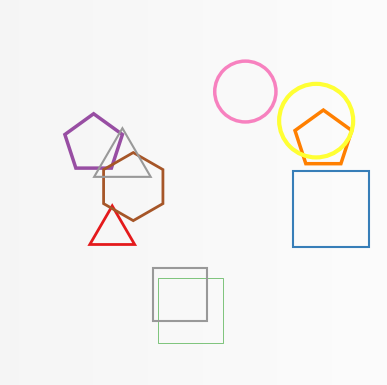[{"shape": "triangle", "thickness": 2, "radius": 0.33, "center": [0.29, 0.398]}, {"shape": "square", "thickness": 1.5, "radius": 0.49, "center": [0.853, 0.458]}, {"shape": "square", "thickness": 0.5, "radius": 0.42, "center": [0.491, 0.194]}, {"shape": "pentagon", "thickness": 2.5, "radius": 0.39, "center": [0.242, 0.626]}, {"shape": "pentagon", "thickness": 2.5, "radius": 0.38, "center": [0.835, 0.637]}, {"shape": "circle", "thickness": 3, "radius": 0.48, "center": [0.816, 0.687]}, {"shape": "hexagon", "thickness": 2, "radius": 0.44, "center": [0.344, 0.515]}, {"shape": "circle", "thickness": 2.5, "radius": 0.4, "center": [0.633, 0.762]}, {"shape": "square", "thickness": 1.5, "radius": 0.35, "center": [0.464, 0.236]}, {"shape": "triangle", "thickness": 1.5, "radius": 0.42, "center": [0.316, 0.583]}]